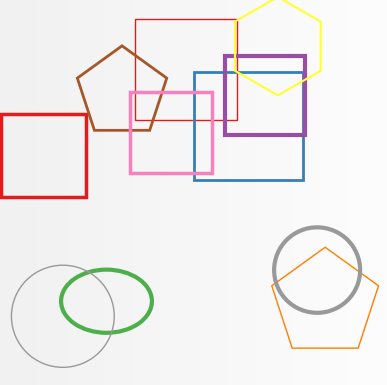[{"shape": "square", "thickness": 2.5, "radius": 0.54, "center": [0.112, 0.596]}, {"shape": "square", "thickness": 1, "radius": 0.65, "center": [0.481, 0.819]}, {"shape": "square", "thickness": 2, "radius": 0.7, "center": [0.642, 0.672]}, {"shape": "oval", "thickness": 3, "radius": 0.59, "center": [0.275, 0.218]}, {"shape": "square", "thickness": 3, "radius": 0.52, "center": [0.684, 0.751]}, {"shape": "pentagon", "thickness": 1, "radius": 0.72, "center": [0.839, 0.213]}, {"shape": "hexagon", "thickness": 1.5, "radius": 0.64, "center": [0.717, 0.88]}, {"shape": "pentagon", "thickness": 2, "radius": 0.61, "center": [0.315, 0.76]}, {"shape": "square", "thickness": 2.5, "radius": 0.53, "center": [0.442, 0.655]}, {"shape": "circle", "thickness": 1, "radius": 0.66, "center": [0.162, 0.179]}, {"shape": "circle", "thickness": 3, "radius": 0.55, "center": [0.818, 0.299]}]